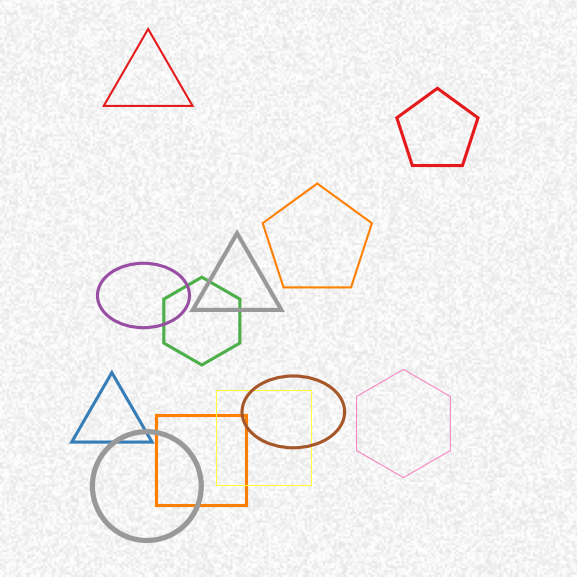[{"shape": "triangle", "thickness": 1, "radius": 0.44, "center": [0.257, 0.86]}, {"shape": "pentagon", "thickness": 1.5, "radius": 0.37, "center": [0.757, 0.772]}, {"shape": "triangle", "thickness": 1.5, "radius": 0.4, "center": [0.194, 0.274]}, {"shape": "hexagon", "thickness": 1.5, "radius": 0.38, "center": [0.349, 0.443]}, {"shape": "oval", "thickness": 1.5, "radius": 0.4, "center": [0.248, 0.487]}, {"shape": "pentagon", "thickness": 1, "radius": 0.5, "center": [0.549, 0.582]}, {"shape": "square", "thickness": 1.5, "radius": 0.39, "center": [0.348, 0.202]}, {"shape": "square", "thickness": 0.5, "radius": 0.41, "center": [0.456, 0.242]}, {"shape": "oval", "thickness": 1.5, "radius": 0.44, "center": [0.508, 0.286]}, {"shape": "hexagon", "thickness": 0.5, "radius": 0.47, "center": [0.699, 0.266]}, {"shape": "circle", "thickness": 2.5, "radius": 0.47, "center": [0.254, 0.157]}, {"shape": "triangle", "thickness": 2, "radius": 0.44, "center": [0.411, 0.507]}]